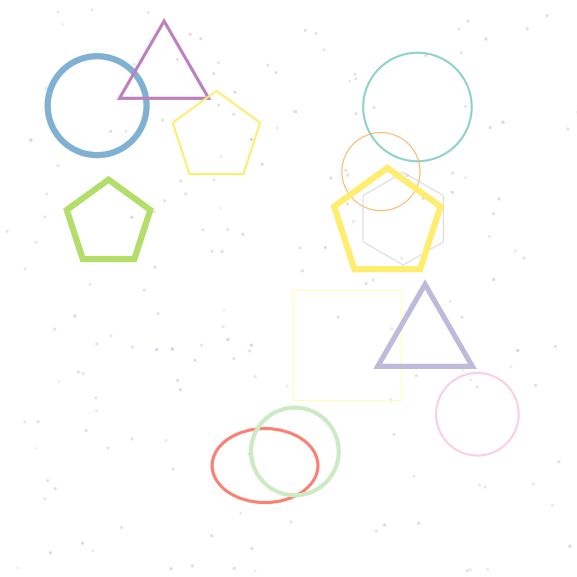[{"shape": "circle", "thickness": 1, "radius": 0.47, "center": [0.723, 0.814]}, {"shape": "square", "thickness": 0.5, "radius": 0.47, "center": [0.6, 0.402]}, {"shape": "triangle", "thickness": 2.5, "radius": 0.47, "center": [0.736, 0.412]}, {"shape": "oval", "thickness": 1.5, "radius": 0.46, "center": [0.459, 0.193]}, {"shape": "circle", "thickness": 3, "radius": 0.43, "center": [0.168, 0.816]}, {"shape": "circle", "thickness": 0.5, "radius": 0.34, "center": [0.66, 0.702]}, {"shape": "pentagon", "thickness": 3, "radius": 0.38, "center": [0.188, 0.612]}, {"shape": "circle", "thickness": 1, "radius": 0.36, "center": [0.827, 0.282]}, {"shape": "hexagon", "thickness": 0.5, "radius": 0.4, "center": [0.698, 0.62]}, {"shape": "triangle", "thickness": 1.5, "radius": 0.45, "center": [0.284, 0.873]}, {"shape": "circle", "thickness": 2, "radius": 0.38, "center": [0.511, 0.217]}, {"shape": "pentagon", "thickness": 3, "radius": 0.48, "center": [0.671, 0.611]}, {"shape": "pentagon", "thickness": 1, "radius": 0.4, "center": [0.375, 0.762]}]